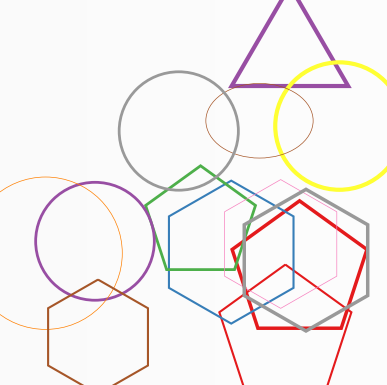[{"shape": "pentagon", "thickness": 2.5, "radius": 0.91, "center": [0.773, 0.295]}, {"shape": "pentagon", "thickness": 1.5, "radius": 0.9, "center": [0.736, 0.134]}, {"shape": "hexagon", "thickness": 1.5, "radius": 0.93, "center": [0.597, 0.345]}, {"shape": "pentagon", "thickness": 2, "radius": 0.75, "center": [0.518, 0.42]}, {"shape": "circle", "thickness": 2, "radius": 0.77, "center": [0.245, 0.373]}, {"shape": "triangle", "thickness": 3, "radius": 0.87, "center": [0.748, 0.863]}, {"shape": "circle", "thickness": 0.5, "radius": 0.99, "center": [0.118, 0.342]}, {"shape": "circle", "thickness": 3, "radius": 0.83, "center": [0.876, 0.673]}, {"shape": "hexagon", "thickness": 1.5, "radius": 0.74, "center": [0.253, 0.125]}, {"shape": "oval", "thickness": 0.5, "radius": 0.69, "center": [0.67, 0.686]}, {"shape": "hexagon", "thickness": 0.5, "radius": 0.84, "center": [0.724, 0.366]}, {"shape": "circle", "thickness": 2, "radius": 0.77, "center": [0.461, 0.66]}, {"shape": "hexagon", "thickness": 2.5, "radius": 0.92, "center": [0.79, 0.324]}]